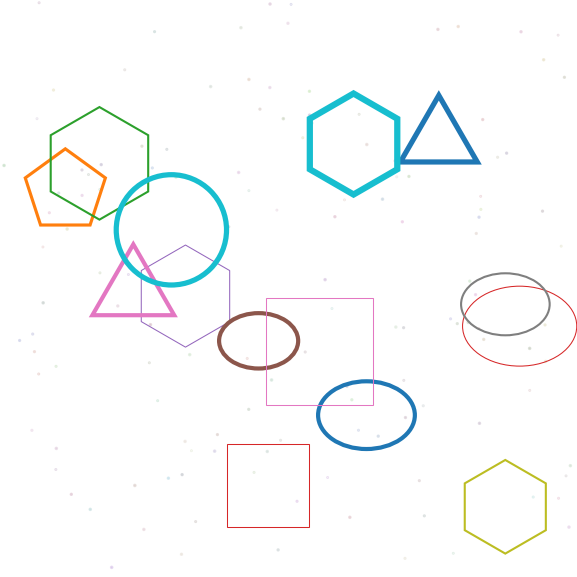[{"shape": "oval", "thickness": 2, "radius": 0.42, "center": [0.635, 0.28]}, {"shape": "triangle", "thickness": 2.5, "radius": 0.38, "center": [0.76, 0.757]}, {"shape": "pentagon", "thickness": 1.5, "radius": 0.36, "center": [0.113, 0.668]}, {"shape": "hexagon", "thickness": 1, "radius": 0.49, "center": [0.172, 0.716]}, {"shape": "square", "thickness": 0.5, "radius": 0.36, "center": [0.464, 0.159]}, {"shape": "oval", "thickness": 0.5, "radius": 0.49, "center": [0.9, 0.434]}, {"shape": "hexagon", "thickness": 0.5, "radius": 0.44, "center": [0.321, 0.486]}, {"shape": "oval", "thickness": 2, "radius": 0.34, "center": [0.448, 0.409]}, {"shape": "triangle", "thickness": 2, "radius": 0.41, "center": [0.231, 0.494]}, {"shape": "square", "thickness": 0.5, "radius": 0.46, "center": [0.553, 0.391]}, {"shape": "oval", "thickness": 1, "radius": 0.38, "center": [0.875, 0.472]}, {"shape": "hexagon", "thickness": 1, "radius": 0.41, "center": [0.875, 0.122]}, {"shape": "hexagon", "thickness": 3, "radius": 0.44, "center": [0.612, 0.75]}, {"shape": "circle", "thickness": 2.5, "radius": 0.48, "center": [0.297, 0.601]}]